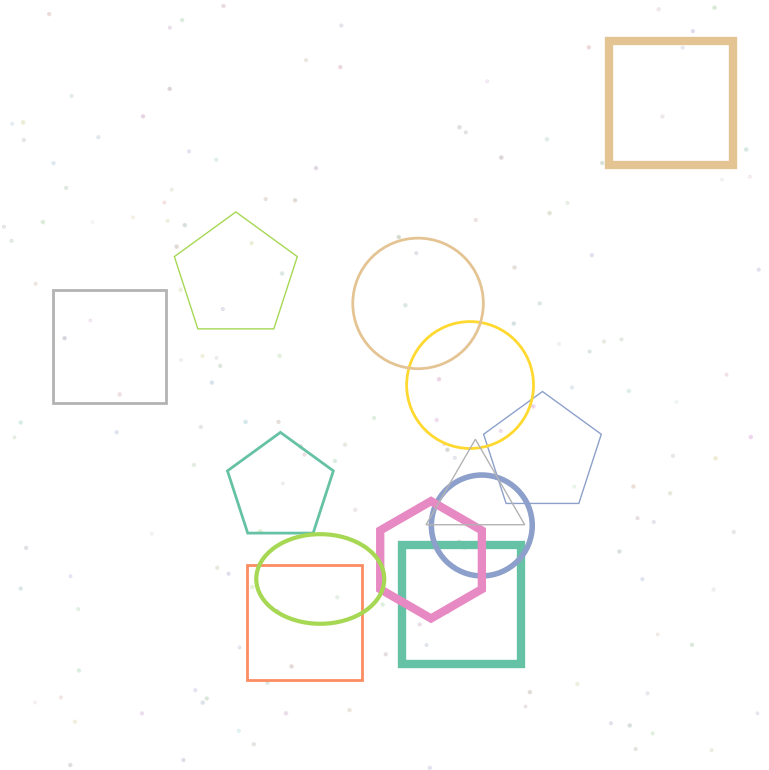[{"shape": "pentagon", "thickness": 1, "radius": 0.36, "center": [0.364, 0.366]}, {"shape": "square", "thickness": 3, "radius": 0.39, "center": [0.599, 0.215]}, {"shape": "square", "thickness": 1, "radius": 0.37, "center": [0.395, 0.192]}, {"shape": "circle", "thickness": 2, "radius": 0.33, "center": [0.626, 0.318]}, {"shape": "pentagon", "thickness": 0.5, "radius": 0.4, "center": [0.704, 0.411]}, {"shape": "hexagon", "thickness": 3, "radius": 0.38, "center": [0.56, 0.273]}, {"shape": "oval", "thickness": 1.5, "radius": 0.42, "center": [0.416, 0.248]}, {"shape": "pentagon", "thickness": 0.5, "radius": 0.42, "center": [0.306, 0.641]}, {"shape": "circle", "thickness": 1, "radius": 0.41, "center": [0.61, 0.5]}, {"shape": "square", "thickness": 3, "radius": 0.4, "center": [0.871, 0.866]}, {"shape": "circle", "thickness": 1, "radius": 0.42, "center": [0.543, 0.606]}, {"shape": "triangle", "thickness": 0.5, "radius": 0.37, "center": [0.617, 0.356]}, {"shape": "square", "thickness": 1, "radius": 0.37, "center": [0.142, 0.551]}]